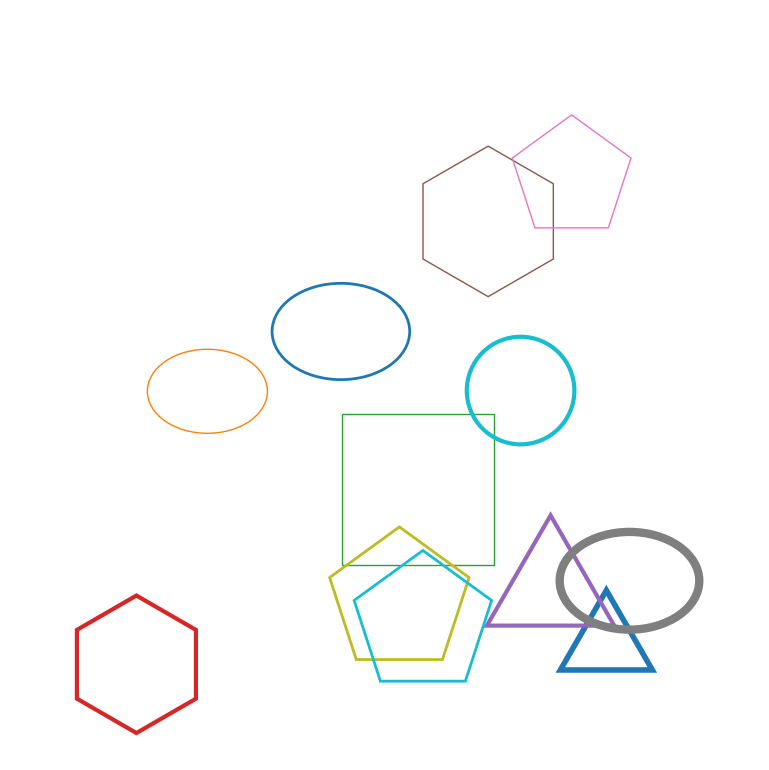[{"shape": "triangle", "thickness": 2, "radius": 0.34, "center": [0.787, 0.164]}, {"shape": "oval", "thickness": 1, "radius": 0.45, "center": [0.443, 0.57]}, {"shape": "oval", "thickness": 0.5, "radius": 0.39, "center": [0.269, 0.492]}, {"shape": "square", "thickness": 0.5, "radius": 0.49, "center": [0.543, 0.365]}, {"shape": "hexagon", "thickness": 1.5, "radius": 0.45, "center": [0.177, 0.137]}, {"shape": "triangle", "thickness": 1.5, "radius": 0.48, "center": [0.715, 0.235]}, {"shape": "hexagon", "thickness": 0.5, "radius": 0.49, "center": [0.634, 0.712]}, {"shape": "pentagon", "thickness": 0.5, "radius": 0.41, "center": [0.742, 0.77]}, {"shape": "oval", "thickness": 3, "radius": 0.45, "center": [0.817, 0.246]}, {"shape": "pentagon", "thickness": 1, "radius": 0.48, "center": [0.519, 0.22]}, {"shape": "circle", "thickness": 1.5, "radius": 0.35, "center": [0.676, 0.493]}, {"shape": "pentagon", "thickness": 1, "radius": 0.47, "center": [0.549, 0.191]}]